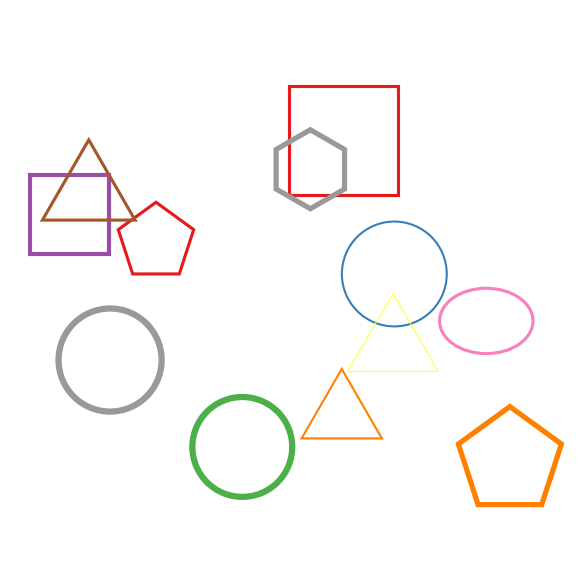[{"shape": "pentagon", "thickness": 1.5, "radius": 0.34, "center": [0.27, 0.58]}, {"shape": "square", "thickness": 1.5, "radius": 0.47, "center": [0.595, 0.755]}, {"shape": "circle", "thickness": 1, "radius": 0.45, "center": [0.683, 0.525]}, {"shape": "circle", "thickness": 3, "radius": 0.43, "center": [0.42, 0.225]}, {"shape": "square", "thickness": 2, "radius": 0.34, "center": [0.12, 0.627]}, {"shape": "triangle", "thickness": 1, "radius": 0.4, "center": [0.592, 0.28]}, {"shape": "pentagon", "thickness": 2.5, "radius": 0.47, "center": [0.883, 0.201]}, {"shape": "triangle", "thickness": 0.5, "radius": 0.45, "center": [0.68, 0.401]}, {"shape": "triangle", "thickness": 1.5, "radius": 0.46, "center": [0.154, 0.664]}, {"shape": "oval", "thickness": 1.5, "radius": 0.4, "center": [0.842, 0.443]}, {"shape": "circle", "thickness": 3, "radius": 0.45, "center": [0.191, 0.376]}, {"shape": "hexagon", "thickness": 2.5, "radius": 0.34, "center": [0.537, 0.706]}]